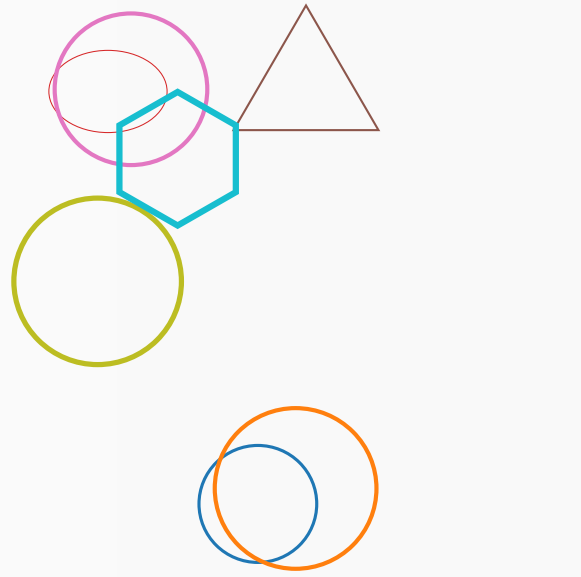[{"shape": "circle", "thickness": 1.5, "radius": 0.51, "center": [0.444, 0.127]}, {"shape": "circle", "thickness": 2, "radius": 0.7, "center": [0.509, 0.153]}, {"shape": "oval", "thickness": 0.5, "radius": 0.51, "center": [0.186, 0.841]}, {"shape": "triangle", "thickness": 1, "radius": 0.72, "center": [0.526, 0.846]}, {"shape": "circle", "thickness": 2, "radius": 0.66, "center": [0.225, 0.845]}, {"shape": "circle", "thickness": 2.5, "radius": 0.72, "center": [0.168, 0.512]}, {"shape": "hexagon", "thickness": 3, "radius": 0.58, "center": [0.306, 0.724]}]